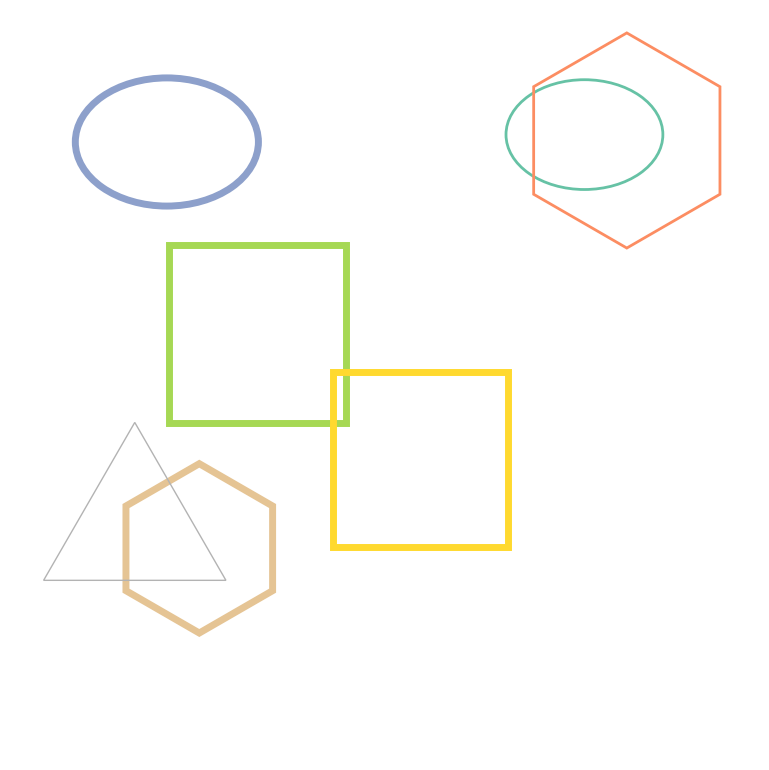[{"shape": "oval", "thickness": 1, "radius": 0.51, "center": [0.759, 0.825]}, {"shape": "hexagon", "thickness": 1, "radius": 0.7, "center": [0.814, 0.818]}, {"shape": "oval", "thickness": 2.5, "radius": 0.59, "center": [0.217, 0.816]}, {"shape": "square", "thickness": 2.5, "radius": 0.58, "center": [0.334, 0.566]}, {"shape": "square", "thickness": 2.5, "radius": 0.57, "center": [0.546, 0.403]}, {"shape": "hexagon", "thickness": 2.5, "radius": 0.55, "center": [0.259, 0.288]}, {"shape": "triangle", "thickness": 0.5, "radius": 0.68, "center": [0.175, 0.315]}]